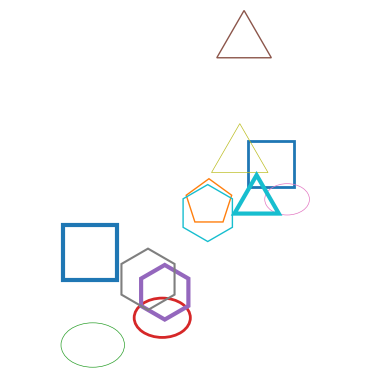[{"shape": "square", "thickness": 3, "radius": 0.35, "center": [0.233, 0.344]}, {"shape": "square", "thickness": 2, "radius": 0.3, "center": [0.703, 0.574]}, {"shape": "pentagon", "thickness": 1, "radius": 0.31, "center": [0.543, 0.474]}, {"shape": "oval", "thickness": 0.5, "radius": 0.41, "center": [0.241, 0.104]}, {"shape": "oval", "thickness": 2, "radius": 0.36, "center": [0.421, 0.175]}, {"shape": "hexagon", "thickness": 3, "radius": 0.35, "center": [0.428, 0.241]}, {"shape": "triangle", "thickness": 1, "radius": 0.41, "center": [0.634, 0.891]}, {"shape": "oval", "thickness": 0.5, "radius": 0.29, "center": [0.746, 0.482]}, {"shape": "hexagon", "thickness": 1.5, "radius": 0.4, "center": [0.384, 0.275]}, {"shape": "triangle", "thickness": 0.5, "radius": 0.42, "center": [0.623, 0.594]}, {"shape": "hexagon", "thickness": 1, "radius": 0.37, "center": [0.54, 0.447]}, {"shape": "triangle", "thickness": 3, "radius": 0.33, "center": [0.667, 0.479]}]